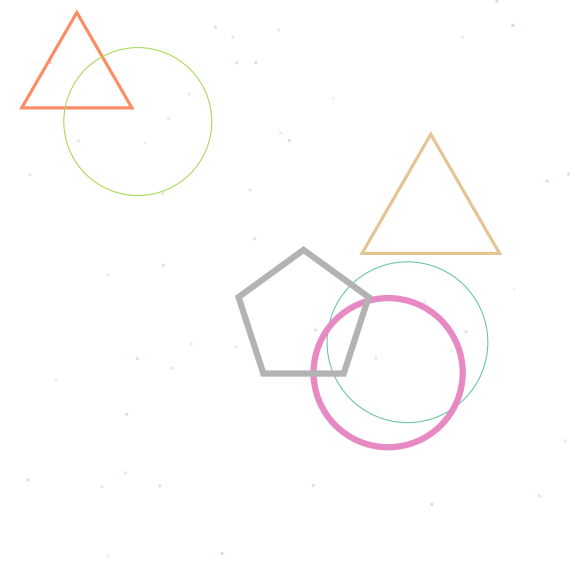[{"shape": "circle", "thickness": 0.5, "radius": 0.7, "center": [0.706, 0.407]}, {"shape": "triangle", "thickness": 1.5, "radius": 0.55, "center": [0.133, 0.867]}, {"shape": "circle", "thickness": 3, "radius": 0.65, "center": [0.672, 0.354]}, {"shape": "circle", "thickness": 0.5, "radius": 0.64, "center": [0.239, 0.789]}, {"shape": "triangle", "thickness": 1.5, "radius": 0.69, "center": [0.746, 0.629]}, {"shape": "pentagon", "thickness": 3, "radius": 0.59, "center": [0.526, 0.448]}]